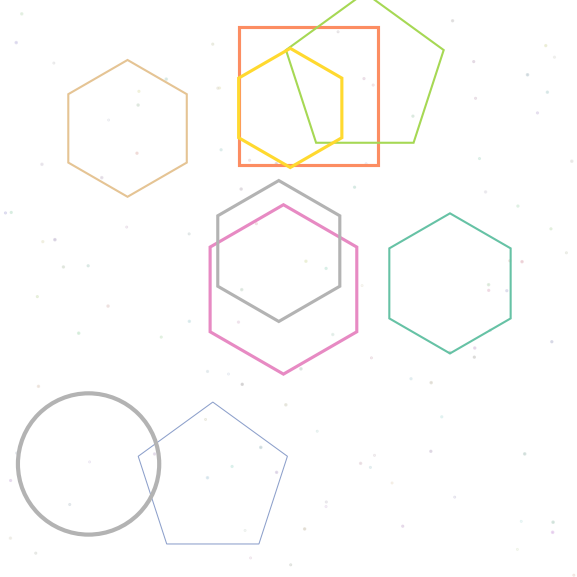[{"shape": "hexagon", "thickness": 1, "radius": 0.61, "center": [0.779, 0.508]}, {"shape": "square", "thickness": 1.5, "radius": 0.6, "center": [0.535, 0.833]}, {"shape": "pentagon", "thickness": 0.5, "radius": 0.68, "center": [0.369, 0.167]}, {"shape": "hexagon", "thickness": 1.5, "radius": 0.73, "center": [0.491, 0.498]}, {"shape": "pentagon", "thickness": 1, "radius": 0.72, "center": [0.632, 0.868]}, {"shape": "hexagon", "thickness": 1.5, "radius": 0.52, "center": [0.503, 0.812]}, {"shape": "hexagon", "thickness": 1, "radius": 0.59, "center": [0.221, 0.777]}, {"shape": "circle", "thickness": 2, "radius": 0.61, "center": [0.153, 0.196]}, {"shape": "hexagon", "thickness": 1.5, "radius": 0.61, "center": [0.483, 0.564]}]